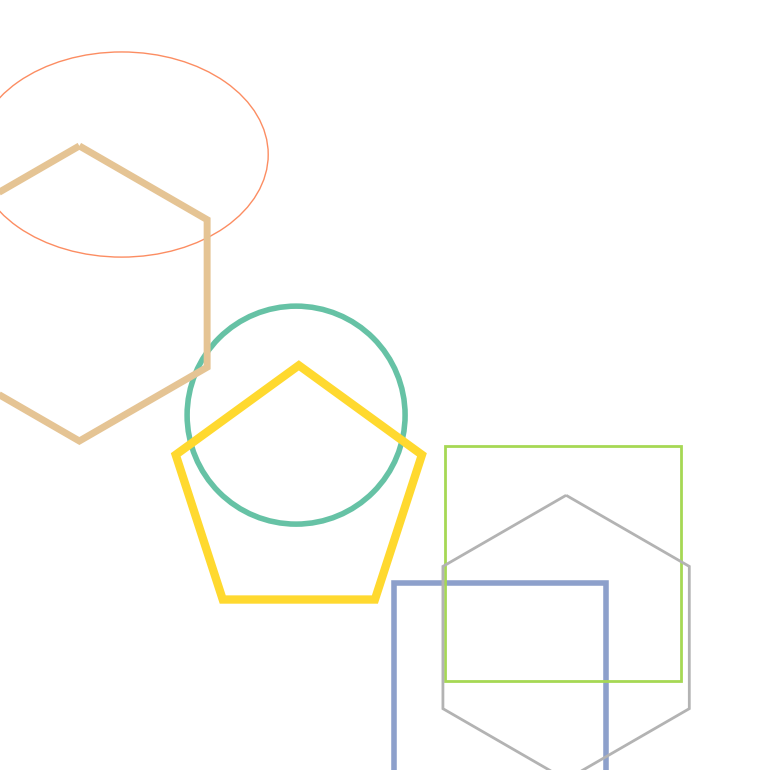[{"shape": "circle", "thickness": 2, "radius": 0.71, "center": [0.385, 0.461]}, {"shape": "oval", "thickness": 0.5, "radius": 0.95, "center": [0.158, 0.799]}, {"shape": "square", "thickness": 2, "radius": 0.69, "center": [0.649, 0.105]}, {"shape": "square", "thickness": 1, "radius": 0.76, "center": [0.731, 0.268]}, {"shape": "pentagon", "thickness": 3, "radius": 0.84, "center": [0.388, 0.357]}, {"shape": "hexagon", "thickness": 2.5, "radius": 0.96, "center": [0.103, 0.619]}, {"shape": "hexagon", "thickness": 1, "radius": 0.92, "center": [0.735, 0.172]}]